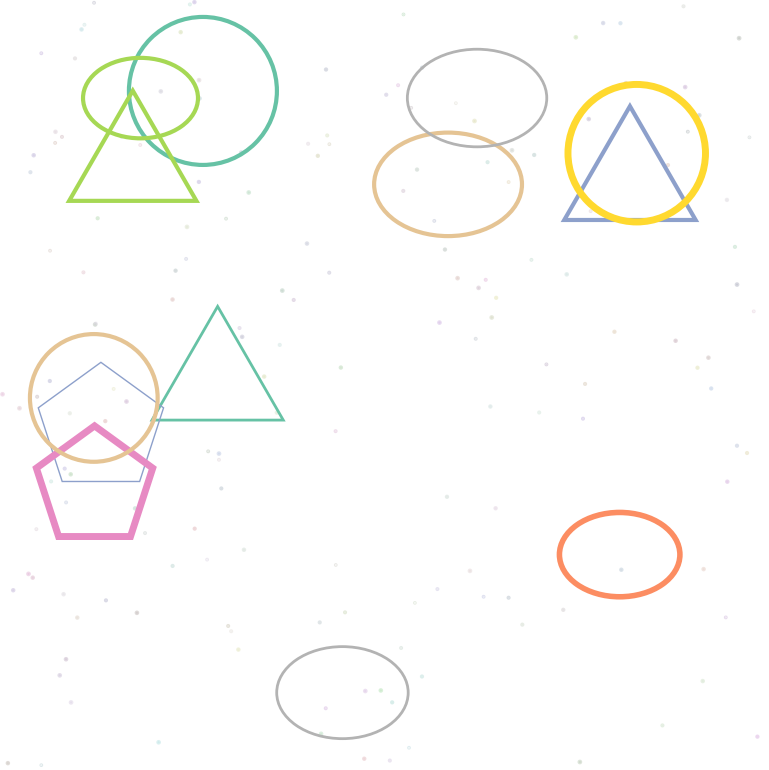[{"shape": "triangle", "thickness": 1, "radius": 0.49, "center": [0.283, 0.504]}, {"shape": "circle", "thickness": 1.5, "radius": 0.48, "center": [0.264, 0.882]}, {"shape": "oval", "thickness": 2, "radius": 0.39, "center": [0.805, 0.28]}, {"shape": "pentagon", "thickness": 0.5, "radius": 0.43, "center": [0.131, 0.444]}, {"shape": "triangle", "thickness": 1.5, "radius": 0.49, "center": [0.818, 0.764]}, {"shape": "pentagon", "thickness": 2.5, "radius": 0.4, "center": [0.123, 0.367]}, {"shape": "triangle", "thickness": 1.5, "radius": 0.48, "center": [0.172, 0.787]}, {"shape": "oval", "thickness": 1.5, "radius": 0.37, "center": [0.182, 0.873]}, {"shape": "circle", "thickness": 2.5, "radius": 0.45, "center": [0.827, 0.801]}, {"shape": "circle", "thickness": 1.5, "radius": 0.41, "center": [0.122, 0.483]}, {"shape": "oval", "thickness": 1.5, "radius": 0.48, "center": [0.582, 0.761]}, {"shape": "oval", "thickness": 1, "radius": 0.45, "center": [0.62, 0.873]}, {"shape": "oval", "thickness": 1, "radius": 0.43, "center": [0.445, 0.1]}]